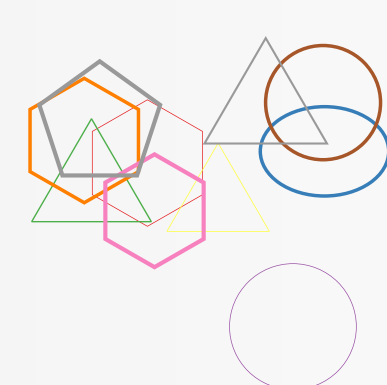[{"shape": "hexagon", "thickness": 0.5, "radius": 0.82, "center": [0.38, 0.576]}, {"shape": "oval", "thickness": 2.5, "radius": 0.83, "center": [0.837, 0.607]}, {"shape": "triangle", "thickness": 1, "radius": 0.89, "center": [0.236, 0.513]}, {"shape": "circle", "thickness": 0.5, "radius": 0.82, "center": [0.756, 0.152]}, {"shape": "hexagon", "thickness": 2.5, "radius": 0.81, "center": [0.217, 0.635]}, {"shape": "triangle", "thickness": 0.5, "radius": 0.76, "center": [0.563, 0.476]}, {"shape": "circle", "thickness": 2.5, "radius": 0.74, "center": [0.834, 0.733]}, {"shape": "hexagon", "thickness": 3, "radius": 0.73, "center": [0.399, 0.453]}, {"shape": "triangle", "thickness": 1.5, "radius": 0.91, "center": [0.686, 0.718]}, {"shape": "pentagon", "thickness": 3, "radius": 0.82, "center": [0.257, 0.677]}]